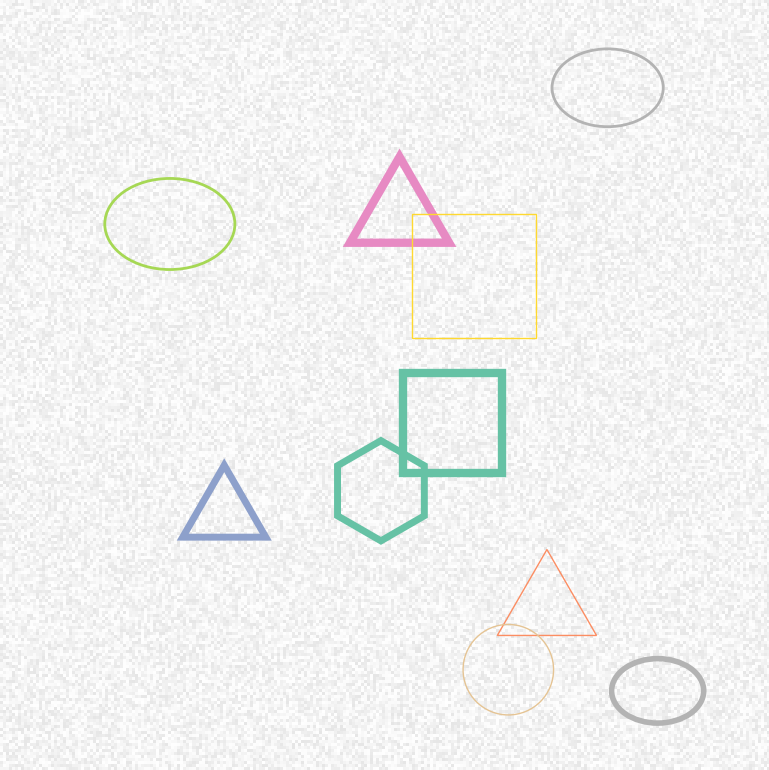[{"shape": "hexagon", "thickness": 2.5, "radius": 0.33, "center": [0.495, 0.363]}, {"shape": "square", "thickness": 3, "radius": 0.32, "center": [0.588, 0.451]}, {"shape": "triangle", "thickness": 0.5, "radius": 0.37, "center": [0.71, 0.212]}, {"shape": "triangle", "thickness": 2.5, "radius": 0.31, "center": [0.291, 0.334]}, {"shape": "triangle", "thickness": 3, "radius": 0.37, "center": [0.519, 0.722]}, {"shape": "oval", "thickness": 1, "radius": 0.42, "center": [0.221, 0.709]}, {"shape": "square", "thickness": 0.5, "radius": 0.4, "center": [0.615, 0.642]}, {"shape": "circle", "thickness": 0.5, "radius": 0.29, "center": [0.66, 0.13]}, {"shape": "oval", "thickness": 1, "radius": 0.36, "center": [0.789, 0.886]}, {"shape": "oval", "thickness": 2, "radius": 0.3, "center": [0.854, 0.103]}]